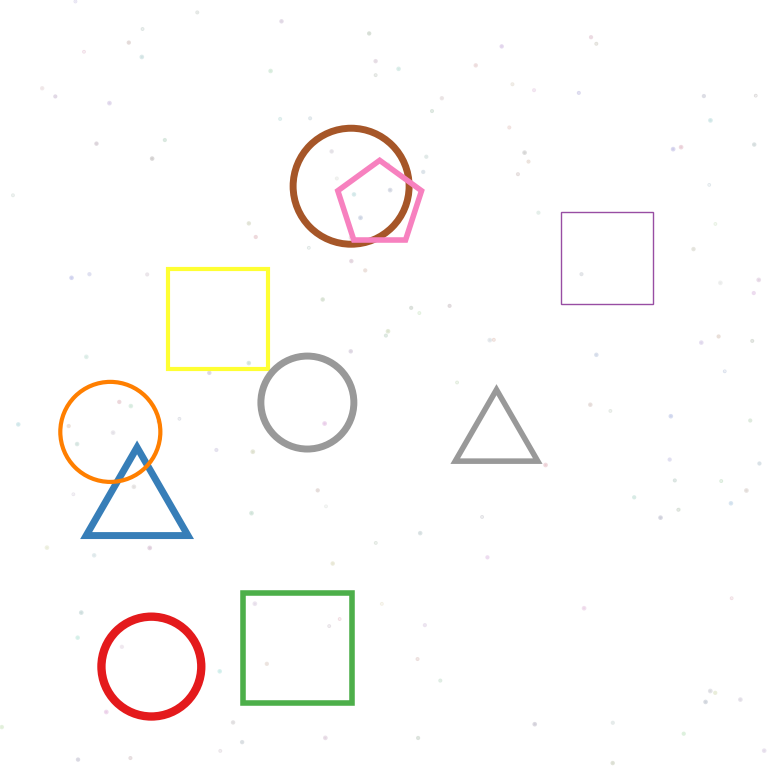[{"shape": "circle", "thickness": 3, "radius": 0.32, "center": [0.197, 0.134]}, {"shape": "triangle", "thickness": 2.5, "radius": 0.38, "center": [0.178, 0.343]}, {"shape": "square", "thickness": 2, "radius": 0.36, "center": [0.386, 0.158]}, {"shape": "square", "thickness": 0.5, "radius": 0.3, "center": [0.789, 0.665]}, {"shape": "circle", "thickness": 1.5, "radius": 0.32, "center": [0.143, 0.439]}, {"shape": "square", "thickness": 1.5, "radius": 0.32, "center": [0.283, 0.585]}, {"shape": "circle", "thickness": 2.5, "radius": 0.38, "center": [0.456, 0.758]}, {"shape": "pentagon", "thickness": 2, "radius": 0.29, "center": [0.493, 0.735]}, {"shape": "triangle", "thickness": 2, "radius": 0.31, "center": [0.645, 0.432]}, {"shape": "circle", "thickness": 2.5, "radius": 0.3, "center": [0.399, 0.477]}]